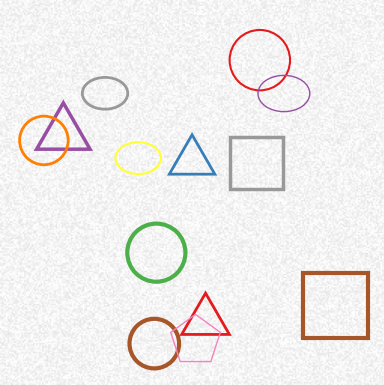[{"shape": "triangle", "thickness": 2, "radius": 0.36, "center": [0.534, 0.167]}, {"shape": "circle", "thickness": 1.5, "radius": 0.39, "center": [0.675, 0.844]}, {"shape": "triangle", "thickness": 2, "radius": 0.34, "center": [0.499, 0.582]}, {"shape": "circle", "thickness": 3, "radius": 0.38, "center": [0.406, 0.344]}, {"shape": "triangle", "thickness": 2.5, "radius": 0.4, "center": [0.165, 0.653]}, {"shape": "oval", "thickness": 1, "radius": 0.34, "center": [0.737, 0.757]}, {"shape": "circle", "thickness": 2, "radius": 0.32, "center": [0.114, 0.635]}, {"shape": "oval", "thickness": 1.5, "radius": 0.3, "center": [0.359, 0.589]}, {"shape": "circle", "thickness": 3, "radius": 0.32, "center": [0.401, 0.108]}, {"shape": "square", "thickness": 3, "radius": 0.42, "center": [0.871, 0.206]}, {"shape": "pentagon", "thickness": 1, "radius": 0.34, "center": [0.508, 0.116]}, {"shape": "oval", "thickness": 2, "radius": 0.29, "center": [0.273, 0.758]}, {"shape": "square", "thickness": 2.5, "radius": 0.34, "center": [0.666, 0.577]}]